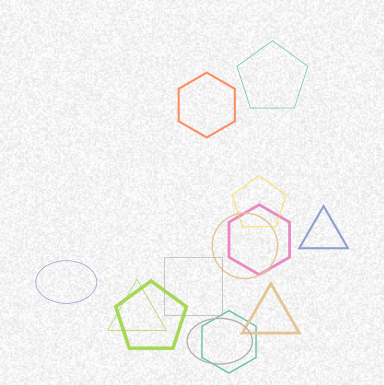[{"shape": "hexagon", "thickness": 1, "radius": 0.41, "center": [0.595, 0.112]}, {"shape": "pentagon", "thickness": 0.5, "radius": 0.48, "center": [0.708, 0.798]}, {"shape": "hexagon", "thickness": 1.5, "radius": 0.42, "center": [0.537, 0.727]}, {"shape": "oval", "thickness": 0.5, "radius": 0.4, "center": [0.172, 0.268]}, {"shape": "triangle", "thickness": 1.5, "radius": 0.36, "center": [0.841, 0.392]}, {"shape": "hexagon", "thickness": 2, "radius": 0.45, "center": [0.673, 0.377]}, {"shape": "pentagon", "thickness": 2.5, "radius": 0.48, "center": [0.392, 0.174]}, {"shape": "triangle", "thickness": 0.5, "radius": 0.44, "center": [0.356, 0.186]}, {"shape": "pentagon", "thickness": 0.5, "radius": 0.37, "center": [0.673, 0.471]}, {"shape": "circle", "thickness": 1, "radius": 0.43, "center": [0.636, 0.362]}, {"shape": "triangle", "thickness": 2, "radius": 0.43, "center": [0.704, 0.178]}, {"shape": "square", "thickness": 0.5, "radius": 0.38, "center": [0.501, 0.257]}, {"shape": "oval", "thickness": 1, "radius": 0.42, "center": [0.571, 0.114]}]